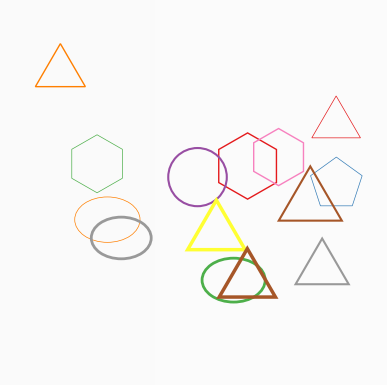[{"shape": "triangle", "thickness": 0.5, "radius": 0.36, "center": [0.867, 0.678]}, {"shape": "hexagon", "thickness": 1, "radius": 0.43, "center": [0.639, 0.569]}, {"shape": "pentagon", "thickness": 0.5, "radius": 0.35, "center": [0.868, 0.522]}, {"shape": "oval", "thickness": 2, "radius": 0.41, "center": [0.603, 0.272]}, {"shape": "hexagon", "thickness": 0.5, "radius": 0.38, "center": [0.25, 0.575]}, {"shape": "circle", "thickness": 1.5, "radius": 0.38, "center": [0.51, 0.54]}, {"shape": "triangle", "thickness": 1, "radius": 0.37, "center": [0.156, 0.812]}, {"shape": "oval", "thickness": 0.5, "radius": 0.42, "center": [0.277, 0.429]}, {"shape": "triangle", "thickness": 2.5, "radius": 0.43, "center": [0.558, 0.394]}, {"shape": "triangle", "thickness": 1.5, "radius": 0.47, "center": [0.801, 0.474]}, {"shape": "triangle", "thickness": 2.5, "radius": 0.42, "center": [0.638, 0.27]}, {"shape": "hexagon", "thickness": 1, "radius": 0.37, "center": [0.719, 0.592]}, {"shape": "triangle", "thickness": 1.5, "radius": 0.4, "center": [0.831, 0.301]}, {"shape": "oval", "thickness": 2, "radius": 0.39, "center": [0.313, 0.382]}]